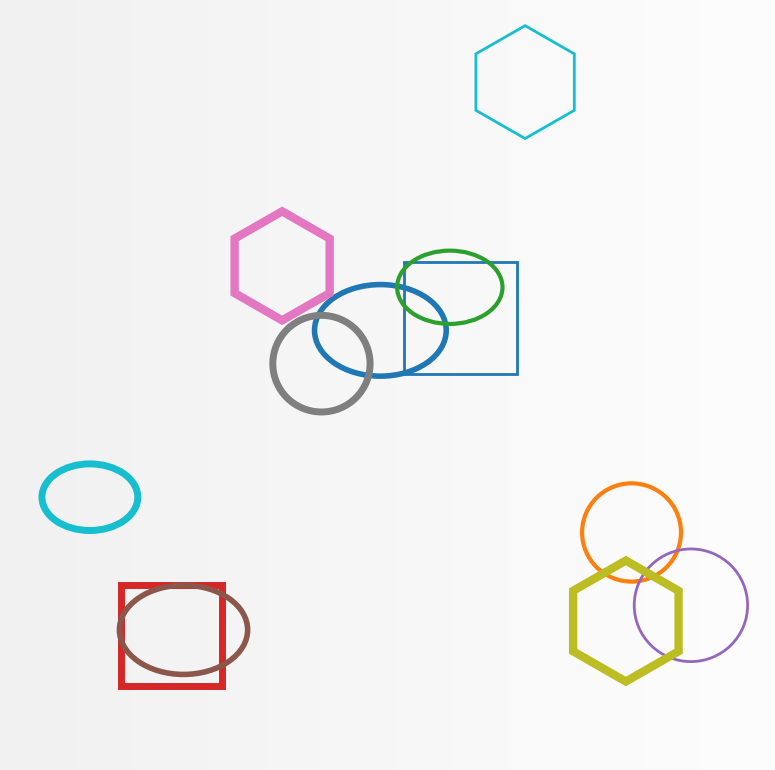[{"shape": "square", "thickness": 1, "radius": 0.36, "center": [0.594, 0.586]}, {"shape": "oval", "thickness": 2, "radius": 0.42, "center": [0.491, 0.571]}, {"shape": "circle", "thickness": 1.5, "radius": 0.32, "center": [0.815, 0.308]}, {"shape": "oval", "thickness": 1.5, "radius": 0.34, "center": [0.58, 0.627]}, {"shape": "square", "thickness": 2.5, "radius": 0.33, "center": [0.221, 0.174]}, {"shape": "circle", "thickness": 1, "radius": 0.37, "center": [0.891, 0.214]}, {"shape": "oval", "thickness": 2, "radius": 0.41, "center": [0.237, 0.182]}, {"shape": "hexagon", "thickness": 3, "radius": 0.35, "center": [0.364, 0.655]}, {"shape": "circle", "thickness": 2.5, "radius": 0.31, "center": [0.415, 0.528]}, {"shape": "hexagon", "thickness": 3, "radius": 0.39, "center": [0.808, 0.193]}, {"shape": "oval", "thickness": 2.5, "radius": 0.31, "center": [0.116, 0.354]}, {"shape": "hexagon", "thickness": 1, "radius": 0.37, "center": [0.678, 0.893]}]